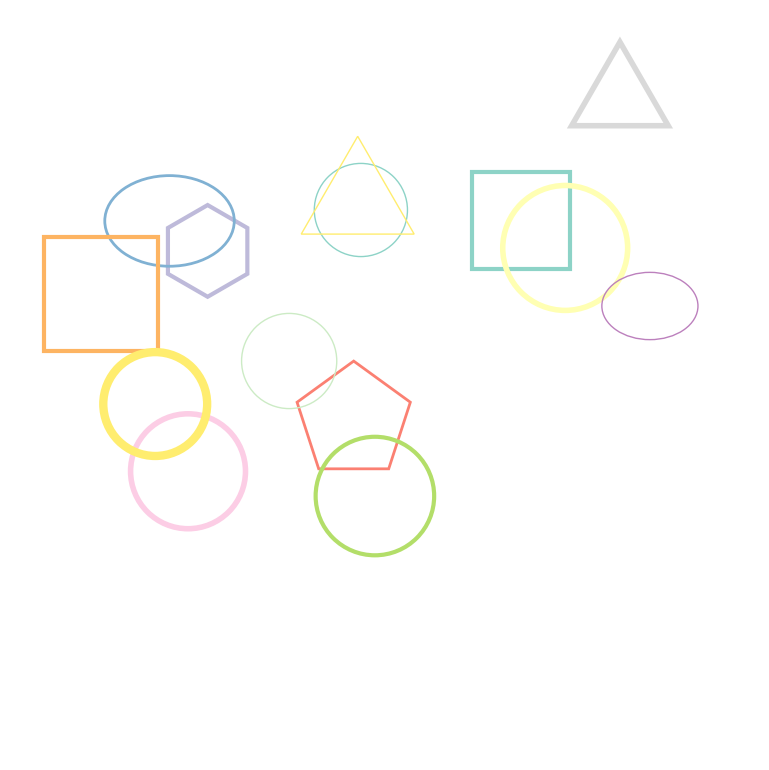[{"shape": "square", "thickness": 1.5, "radius": 0.32, "center": [0.677, 0.714]}, {"shape": "circle", "thickness": 0.5, "radius": 0.3, "center": [0.469, 0.727]}, {"shape": "circle", "thickness": 2, "radius": 0.41, "center": [0.734, 0.678]}, {"shape": "hexagon", "thickness": 1.5, "radius": 0.3, "center": [0.27, 0.674]}, {"shape": "pentagon", "thickness": 1, "radius": 0.39, "center": [0.459, 0.454]}, {"shape": "oval", "thickness": 1, "radius": 0.42, "center": [0.22, 0.713]}, {"shape": "square", "thickness": 1.5, "radius": 0.37, "center": [0.131, 0.618]}, {"shape": "circle", "thickness": 1.5, "radius": 0.38, "center": [0.487, 0.356]}, {"shape": "circle", "thickness": 2, "radius": 0.37, "center": [0.244, 0.388]}, {"shape": "triangle", "thickness": 2, "radius": 0.36, "center": [0.805, 0.873]}, {"shape": "oval", "thickness": 0.5, "radius": 0.31, "center": [0.844, 0.603]}, {"shape": "circle", "thickness": 0.5, "radius": 0.31, "center": [0.376, 0.531]}, {"shape": "circle", "thickness": 3, "radius": 0.34, "center": [0.202, 0.475]}, {"shape": "triangle", "thickness": 0.5, "radius": 0.42, "center": [0.465, 0.738]}]